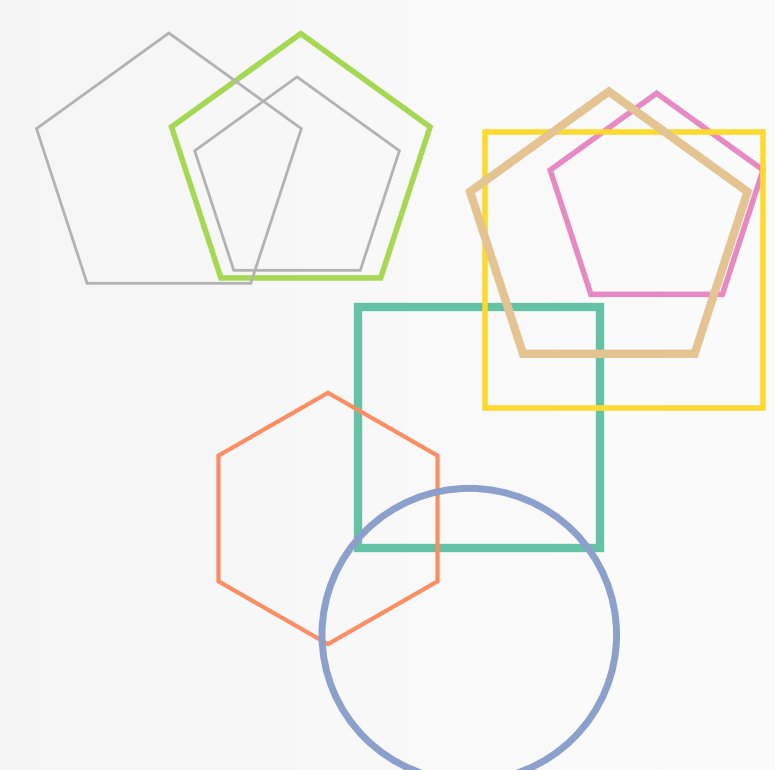[{"shape": "square", "thickness": 3, "radius": 0.78, "center": [0.618, 0.445]}, {"shape": "hexagon", "thickness": 1.5, "radius": 0.82, "center": [0.423, 0.327]}, {"shape": "circle", "thickness": 2.5, "radius": 0.95, "center": [0.606, 0.176]}, {"shape": "pentagon", "thickness": 2, "radius": 0.72, "center": [0.847, 0.735]}, {"shape": "pentagon", "thickness": 2, "radius": 0.88, "center": [0.388, 0.781]}, {"shape": "square", "thickness": 2, "radius": 0.9, "center": [0.806, 0.65]}, {"shape": "pentagon", "thickness": 3, "radius": 0.94, "center": [0.786, 0.693]}, {"shape": "pentagon", "thickness": 1, "radius": 0.69, "center": [0.383, 0.761]}, {"shape": "pentagon", "thickness": 1, "radius": 0.9, "center": [0.218, 0.777]}]